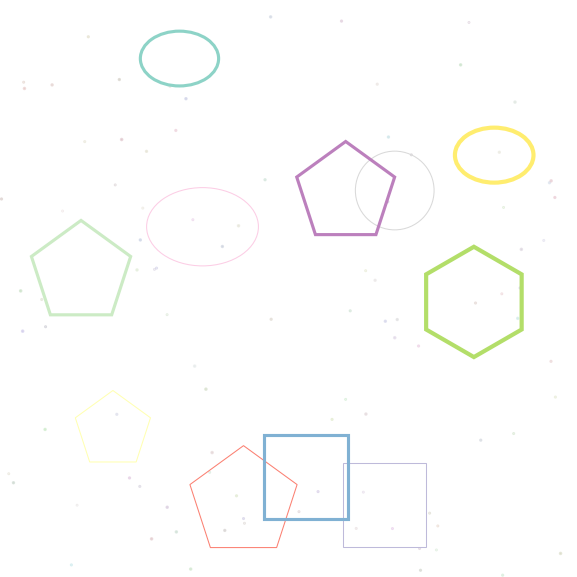[{"shape": "oval", "thickness": 1.5, "radius": 0.34, "center": [0.311, 0.898]}, {"shape": "pentagon", "thickness": 0.5, "radius": 0.34, "center": [0.196, 0.255]}, {"shape": "square", "thickness": 0.5, "radius": 0.36, "center": [0.666, 0.125]}, {"shape": "pentagon", "thickness": 0.5, "radius": 0.49, "center": [0.422, 0.13]}, {"shape": "square", "thickness": 1.5, "radius": 0.36, "center": [0.531, 0.173]}, {"shape": "hexagon", "thickness": 2, "radius": 0.48, "center": [0.821, 0.476]}, {"shape": "oval", "thickness": 0.5, "radius": 0.48, "center": [0.351, 0.606]}, {"shape": "circle", "thickness": 0.5, "radius": 0.34, "center": [0.684, 0.669]}, {"shape": "pentagon", "thickness": 1.5, "radius": 0.45, "center": [0.599, 0.665]}, {"shape": "pentagon", "thickness": 1.5, "radius": 0.45, "center": [0.14, 0.527]}, {"shape": "oval", "thickness": 2, "radius": 0.34, "center": [0.856, 0.73]}]